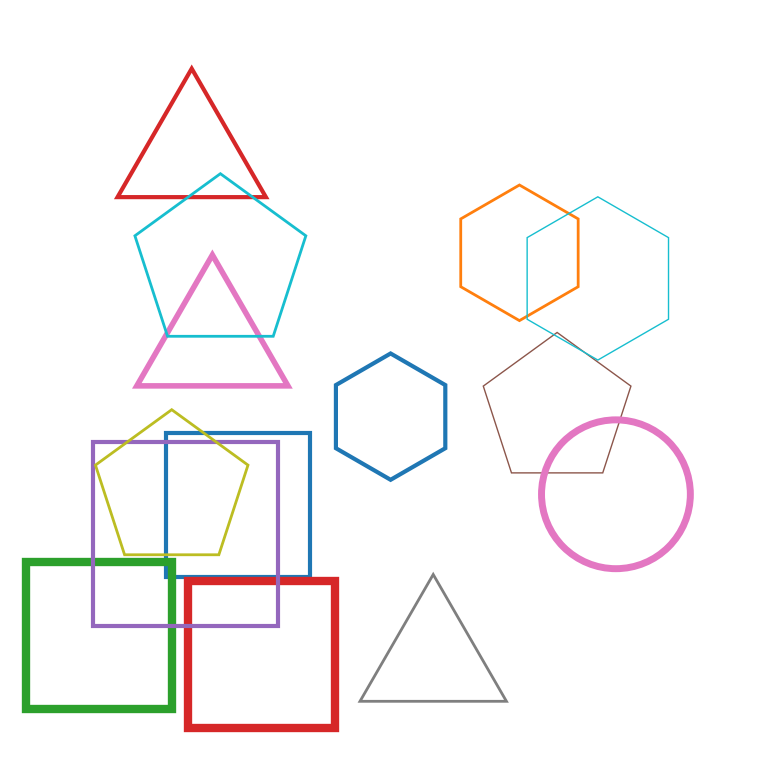[{"shape": "square", "thickness": 1.5, "radius": 0.47, "center": [0.309, 0.345]}, {"shape": "hexagon", "thickness": 1.5, "radius": 0.41, "center": [0.507, 0.459]}, {"shape": "hexagon", "thickness": 1, "radius": 0.44, "center": [0.675, 0.672]}, {"shape": "square", "thickness": 3, "radius": 0.48, "center": [0.129, 0.175]}, {"shape": "square", "thickness": 3, "radius": 0.48, "center": [0.34, 0.15]}, {"shape": "triangle", "thickness": 1.5, "radius": 0.56, "center": [0.249, 0.8]}, {"shape": "square", "thickness": 1.5, "radius": 0.6, "center": [0.241, 0.306]}, {"shape": "pentagon", "thickness": 0.5, "radius": 0.5, "center": [0.724, 0.467]}, {"shape": "circle", "thickness": 2.5, "radius": 0.48, "center": [0.8, 0.358]}, {"shape": "triangle", "thickness": 2, "radius": 0.57, "center": [0.276, 0.556]}, {"shape": "triangle", "thickness": 1, "radius": 0.55, "center": [0.563, 0.144]}, {"shape": "pentagon", "thickness": 1, "radius": 0.52, "center": [0.223, 0.364]}, {"shape": "pentagon", "thickness": 1, "radius": 0.58, "center": [0.286, 0.658]}, {"shape": "hexagon", "thickness": 0.5, "radius": 0.53, "center": [0.776, 0.638]}]